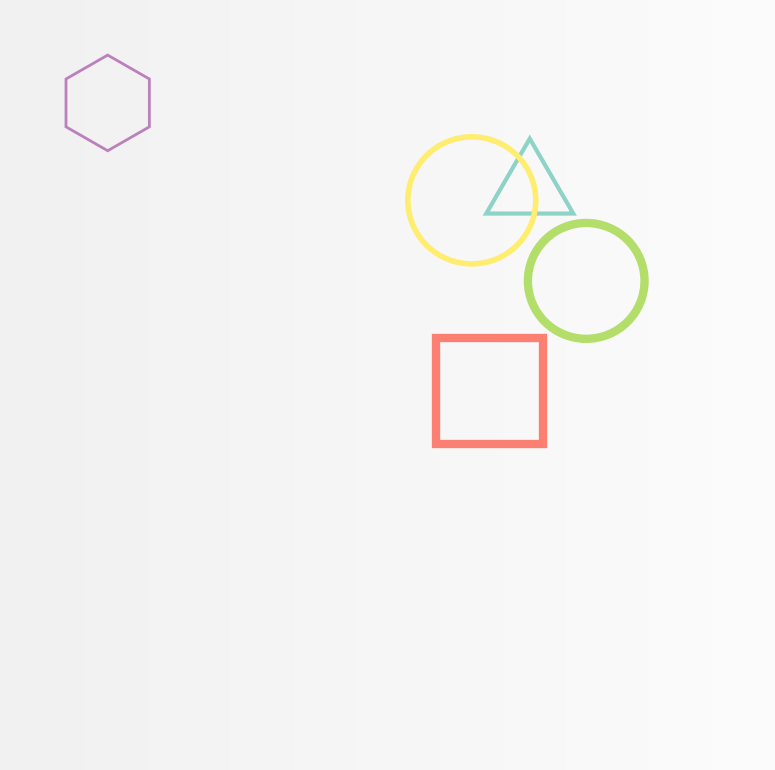[{"shape": "triangle", "thickness": 1.5, "radius": 0.32, "center": [0.684, 0.755]}, {"shape": "square", "thickness": 3, "radius": 0.34, "center": [0.631, 0.492]}, {"shape": "circle", "thickness": 3, "radius": 0.38, "center": [0.756, 0.635]}, {"shape": "hexagon", "thickness": 1, "radius": 0.31, "center": [0.139, 0.866]}, {"shape": "circle", "thickness": 2, "radius": 0.41, "center": [0.609, 0.74]}]